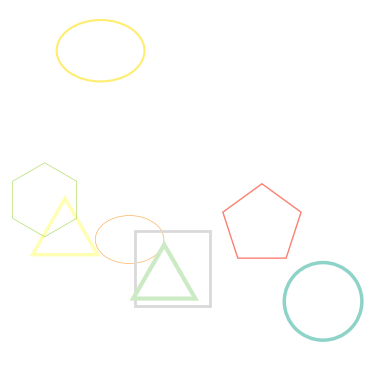[{"shape": "circle", "thickness": 2.5, "radius": 0.5, "center": [0.839, 0.217]}, {"shape": "triangle", "thickness": 2.5, "radius": 0.49, "center": [0.169, 0.387]}, {"shape": "pentagon", "thickness": 1, "radius": 0.53, "center": [0.68, 0.416]}, {"shape": "oval", "thickness": 0.5, "radius": 0.44, "center": [0.336, 0.378]}, {"shape": "hexagon", "thickness": 0.5, "radius": 0.48, "center": [0.116, 0.481]}, {"shape": "square", "thickness": 2, "radius": 0.49, "center": [0.448, 0.302]}, {"shape": "triangle", "thickness": 3, "radius": 0.47, "center": [0.427, 0.271]}, {"shape": "oval", "thickness": 1.5, "radius": 0.57, "center": [0.261, 0.868]}]